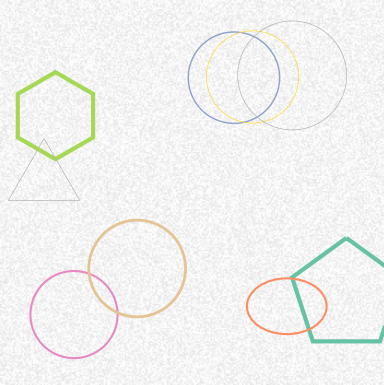[{"shape": "pentagon", "thickness": 3, "radius": 0.74, "center": [0.9, 0.234]}, {"shape": "oval", "thickness": 1.5, "radius": 0.52, "center": [0.745, 0.205]}, {"shape": "circle", "thickness": 1, "radius": 0.59, "center": [0.608, 0.798]}, {"shape": "circle", "thickness": 1.5, "radius": 0.57, "center": [0.192, 0.183]}, {"shape": "hexagon", "thickness": 3, "radius": 0.56, "center": [0.144, 0.699]}, {"shape": "circle", "thickness": 0.5, "radius": 0.6, "center": [0.656, 0.8]}, {"shape": "circle", "thickness": 2, "radius": 0.63, "center": [0.356, 0.303]}, {"shape": "triangle", "thickness": 0.5, "radius": 0.54, "center": [0.114, 0.533]}, {"shape": "circle", "thickness": 0.5, "radius": 0.71, "center": [0.759, 0.804]}]